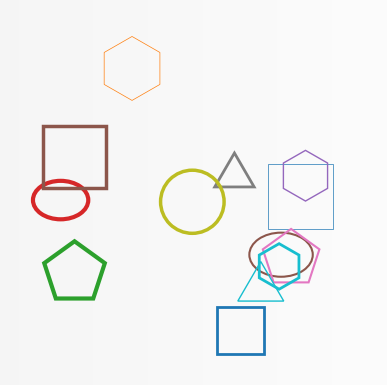[{"shape": "square", "thickness": 0.5, "radius": 0.42, "center": [0.775, 0.49]}, {"shape": "square", "thickness": 2, "radius": 0.3, "center": [0.619, 0.141]}, {"shape": "hexagon", "thickness": 0.5, "radius": 0.42, "center": [0.341, 0.822]}, {"shape": "pentagon", "thickness": 3, "radius": 0.41, "center": [0.192, 0.291]}, {"shape": "oval", "thickness": 3, "radius": 0.36, "center": [0.156, 0.48]}, {"shape": "hexagon", "thickness": 1, "radius": 0.33, "center": [0.788, 0.544]}, {"shape": "square", "thickness": 2.5, "radius": 0.4, "center": [0.192, 0.591]}, {"shape": "oval", "thickness": 1.5, "radius": 0.41, "center": [0.725, 0.338]}, {"shape": "pentagon", "thickness": 1.5, "radius": 0.38, "center": [0.751, 0.329]}, {"shape": "triangle", "thickness": 2, "radius": 0.29, "center": [0.605, 0.544]}, {"shape": "circle", "thickness": 2.5, "radius": 0.41, "center": [0.496, 0.476]}, {"shape": "hexagon", "thickness": 2, "radius": 0.3, "center": [0.72, 0.308]}, {"shape": "triangle", "thickness": 1, "radius": 0.34, "center": [0.673, 0.252]}]